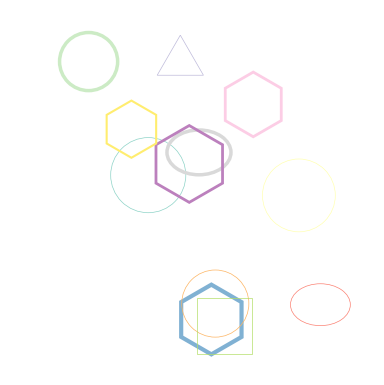[{"shape": "circle", "thickness": 0.5, "radius": 0.49, "center": [0.385, 0.545]}, {"shape": "circle", "thickness": 0.5, "radius": 0.47, "center": [0.776, 0.492]}, {"shape": "triangle", "thickness": 0.5, "radius": 0.35, "center": [0.468, 0.839]}, {"shape": "oval", "thickness": 0.5, "radius": 0.39, "center": [0.832, 0.209]}, {"shape": "hexagon", "thickness": 3, "radius": 0.45, "center": [0.549, 0.17]}, {"shape": "circle", "thickness": 0.5, "radius": 0.44, "center": [0.559, 0.212]}, {"shape": "square", "thickness": 0.5, "radius": 0.36, "center": [0.583, 0.154]}, {"shape": "hexagon", "thickness": 2, "radius": 0.42, "center": [0.658, 0.729]}, {"shape": "oval", "thickness": 2.5, "radius": 0.42, "center": [0.517, 0.604]}, {"shape": "hexagon", "thickness": 2, "radius": 0.5, "center": [0.492, 0.574]}, {"shape": "circle", "thickness": 2.5, "radius": 0.38, "center": [0.23, 0.84]}, {"shape": "hexagon", "thickness": 1.5, "radius": 0.37, "center": [0.341, 0.664]}]